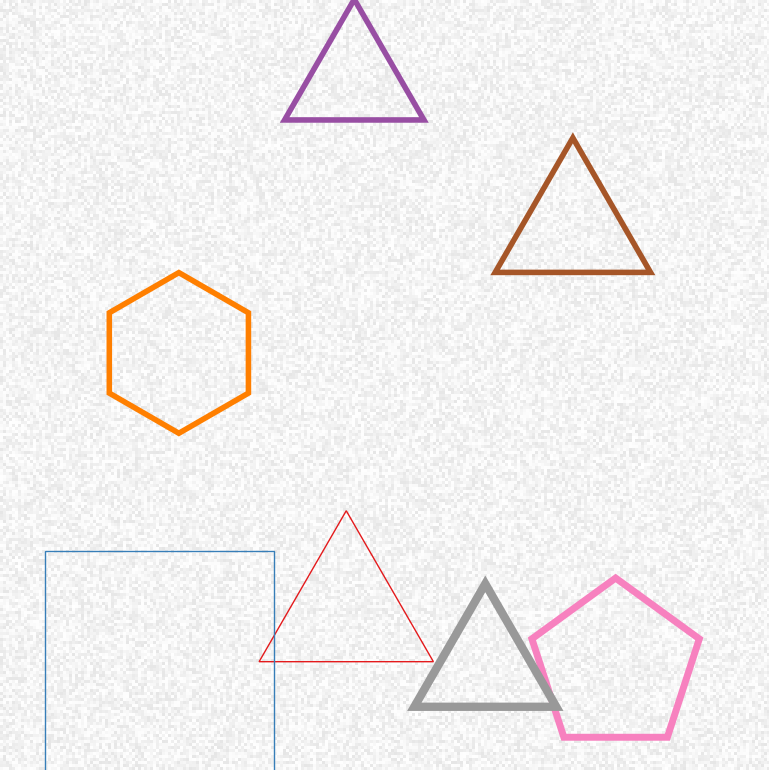[{"shape": "triangle", "thickness": 0.5, "radius": 0.65, "center": [0.45, 0.206]}, {"shape": "square", "thickness": 0.5, "radius": 0.74, "center": [0.207, 0.136]}, {"shape": "triangle", "thickness": 2, "radius": 0.52, "center": [0.46, 0.896]}, {"shape": "hexagon", "thickness": 2, "radius": 0.52, "center": [0.232, 0.542]}, {"shape": "triangle", "thickness": 2, "radius": 0.58, "center": [0.744, 0.704]}, {"shape": "pentagon", "thickness": 2.5, "radius": 0.57, "center": [0.799, 0.135]}, {"shape": "triangle", "thickness": 3, "radius": 0.53, "center": [0.63, 0.135]}]